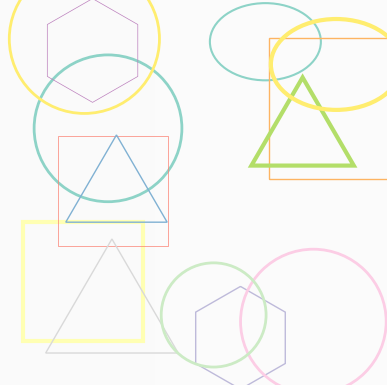[{"shape": "oval", "thickness": 1.5, "radius": 0.72, "center": [0.685, 0.892]}, {"shape": "circle", "thickness": 2, "radius": 0.95, "center": [0.279, 0.667]}, {"shape": "square", "thickness": 3, "radius": 0.77, "center": [0.215, 0.27]}, {"shape": "hexagon", "thickness": 1, "radius": 0.67, "center": [0.621, 0.123]}, {"shape": "square", "thickness": 0.5, "radius": 0.71, "center": [0.292, 0.505]}, {"shape": "triangle", "thickness": 1, "radius": 0.76, "center": [0.301, 0.498]}, {"shape": "square", "thickness": 1, "radius": 0.92, "center": [0.876, 0.719]}, {"shape": "triangle", "thickness": 3, "radius": 0.76, "center": [0.781, 0.646]}, {"shape": "circle", "thickness": 2, "radius": 0.94, "center": [0.809, 0.165]}, {"shape": "triangle", "thickness": 1, "radius": 0.99, "center": [0.289, 0.182]}, {"shape": "hexagon", "thickness": 0.5, "radius": 0.67, "center": [0.239, 0.869]}, {"shape": "circle", "thickness": 2, "radius": 0.68, "center": [0.551, 0.182]}, {"shape": "oval", "thickness": 3, "radius": 0.84, "center": [0.868, 0.833]}, {"shape": "circle", "thickness": 2, "radius": 0.97, "center": [0.218, 0.899]}]